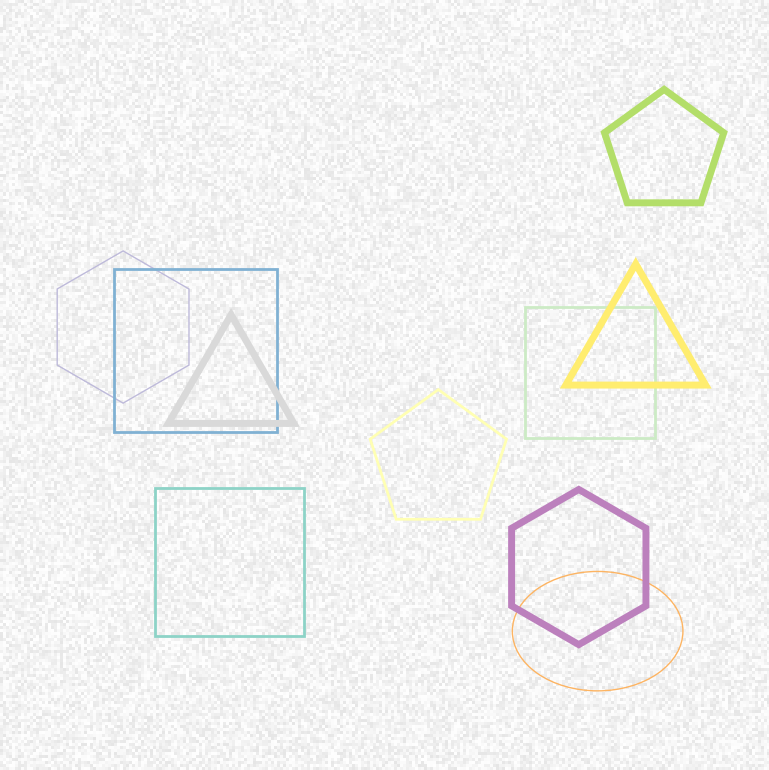[{"shape": "square", "thickness": 1, "radius": 0.48, "center": [0.298, 0.27]}, {"shape": "pentagon", "thickness": 1, "radius": 0.47, "center": [0.569, 0.401]}, {"shape": "hexagon", "thickness": 0.5, "radius": 0.49, "center": [0.16, 0.575]}, {"shape": "square", "thickness": 1, "radius": 0.53, "center": [0.254, 0.544]}, {"shape": "oval", "thickness": 0.5, "radius": 0.55, "center": [0.776, 0.18]}, {"shape": "pentagon", "thickness": 2.5, "radius": 0.41, "center": [0.863, 0.802]}, {"shape": "triangle", "thickness": 2.5, "radius": 0.47, "center": [0.3, 0.497]}, {"shape": "hexagon", "thickness": 2.5, "radius": 0.5, "center": [0.752, 0.264]}, {"shape": "square", "thickness": 1, "radius": 0.42, "center": [0.766, 0.516]}, {"shape": "triangle", "thickness": 2.5, "radius": 0.52, "center": [0.826, 0.552]}]